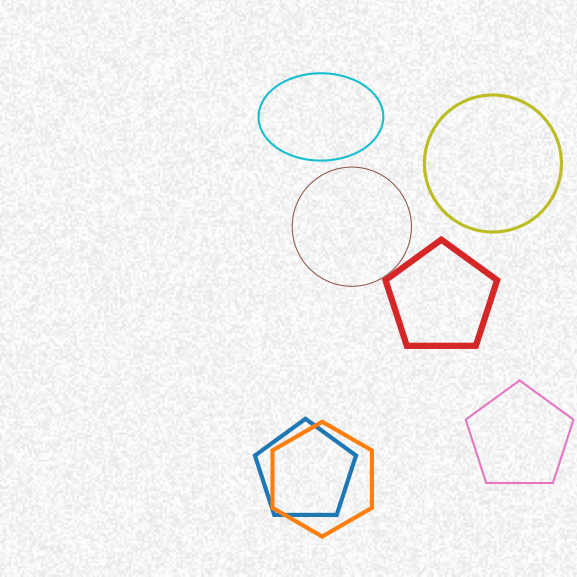[{"shape": "pentagon", "thickness": 2, "radius": 0.46, "center": [0.529, 0.182]}, {"shape": "hexagon", "thickness": 2, "radius": 0.5, "center": [0.558, 0.169]}, {"shape": "pentagon", "thickness": 3, "radius": 0.51, "center": [0.764, 0.483]}, {"shape": "circle", "thickness": 0.5, "radius": 0.52, "center": [0.609, 0.607]}, {"shape": "pentagon", "thickness": 1, "radius": 0.49, "center": [0.9, 0.242]}, {"shape": "circle", "thickness": 1.5, "radius": 0.59, "center": [0.854, 0.716]}, {"shape": "oval", "thickness": 1, "radius": 0.54, "center": [0.556, 0.797]}]